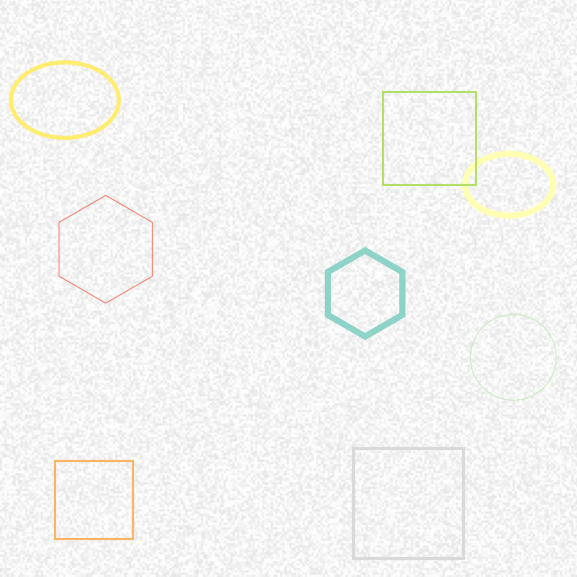[{"shape": "hexagon", "thickness": 3, "radius": 0.37, "center": [0.632, 0.491]}, {"shape": "oval", "thickness": 3, "radius": 0.38, "center": [0.882, 0.679]}, {"shape": "hexagon", "thickness": 0.5, "radius": 0.47, "center": [0.183, 0.567]}, {"shape": "square", "thickness": 1, "radius": 0.34, "center": [0.163, 0.133]}, {"shape": "square", "thickness": 1, "radius": 0.4, "center": [0.744, 0.759]}, {"shape": "square", "thickness": 1.5, "radius": 0.48, "center": [0.707, 0.128]}, {"shape": "circle", "thickness": 0.5, "radius": 0.37, "center": [0.889, 0.38]}, {"shape": "oval", "thickness": 2, "radius": 0.47, "center": [0.112, 0.826]}]